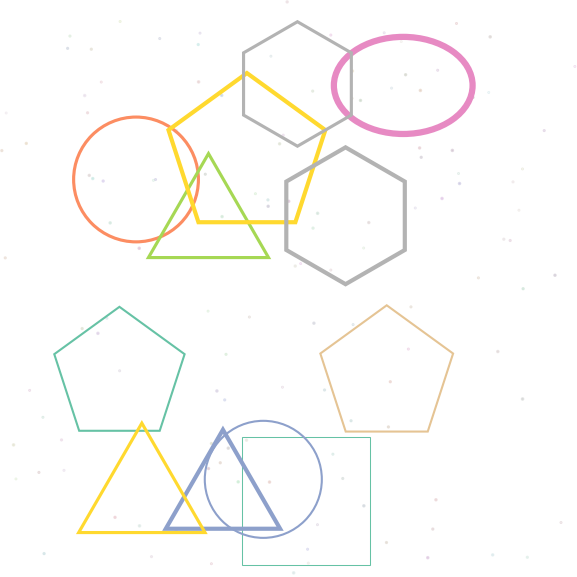[{"shape": "pentagon", "thickness": 1, "radius": 0.59, "center": [0.207, 0.349]}, {"shape": "square", "thickness": 0.5, "radius": 0.56, "center": [0.53, 0.131]}, {"shape": "circle", "thickness": 1.5, "radius": 0.54, "center": [0.236, 0.688]}, {"shape": "circle", "thickness": 1, "radius": 0.51, "center": [0.456, 0.169]}, {"shape": "triangle", "thickness": 2, "radius": 0.57, "center": [0.386, 0.141]}, {"shape": "oval", "thickness": 3, "radius": 0.6, "center": [0.698, 0.851]}, {"shape": "triangle", "thickness": 1.5, "radius": 0.6, "center": [0.361, 0.613]}, {"shape": "triangle", "thickness": 1.5, "radius": 0.63, "center": [0.246, 0.14]}, {"shape": "pentagon", "thickness": 2, "radius": 0.71, "center": [0.428, 0.73]}, {"shape": "pentagon", "thickness": 1, "radius": 0.6, "center": [0.67, 0.35]}, {"shape": "hexagon", "thickness": 2, "radius": 0.59, "center": [0.598, 0.626]}, {"shape": "hexagon", "thickness": 1.5, "radius": 0.54, "center": [0.515, 0.854]}]